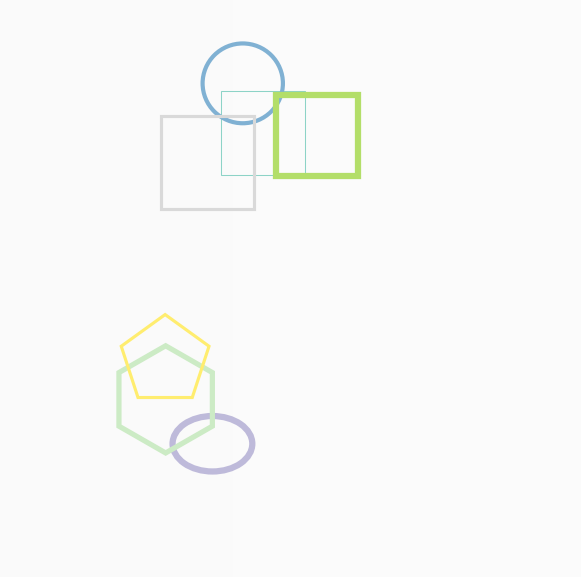[{"shape": "square", "thickness": 0.5, "radius": 0.36, "center": [0.453, 0.769]}, {"shape": "oval", "thickness": 3, "radius": 0.34, "center": [0.365, 0.231]}, {"shape": "circle", "thickness": 2, "radius": 0.35, "center": [0.418, 0.855]}, {"shape": "square", "thickness": 3, "radius": 0.35, "center": [0.545, 0.764]}, {"shape": "square", "thickness": 1.5, "radius": 0.4, "center": [0.357, 0.717]}, {"shape": "hexagon", "thickness": 2.5, "radius": 0.46, "center": [0.285, 0.308]}, {"shape": "pentagon", "thickness": 1.5, "radius": 0.4, "center": [0.284, 0.375]}]